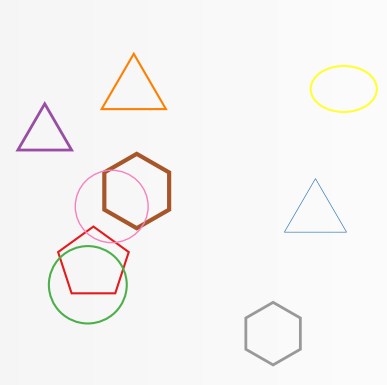[{"shape": "pentagon", "thickness": 1.5, "radius": 0.48, "center": [0.241, 0.316]}, {"shape": "triangle", "thickness": 0.5, "radius": 0.46, "center": [0.814, 0.443]}, {"shape": "circle", "thickness": 1.5, "radius": 0.5, "center": [0.227, 0.26]}, {"shape": "triangle", "thickness": 2, "radius": 0.4, "center": [0.115, 0.65]}, {"shape": "triangle", "thickness": 1.5, "radius": 0.48, "center": [0.345, 0.764]}, {"shape": "oval", "thickness": 1.5, "radius": 0.43, "center": [0.887, 0.769]}, {"shape": "hexagon", "thickness": 3, "radius": 0.48, "center": [0.353, 0.504]}, {"shape": "circle", "thickness": 1, "radius": 0.47, "center": [0.288, 0.464]}, {"shape": "hexagon", "thickness": 2, "radius": 0.41, "center": [0.705, 0.133]}]